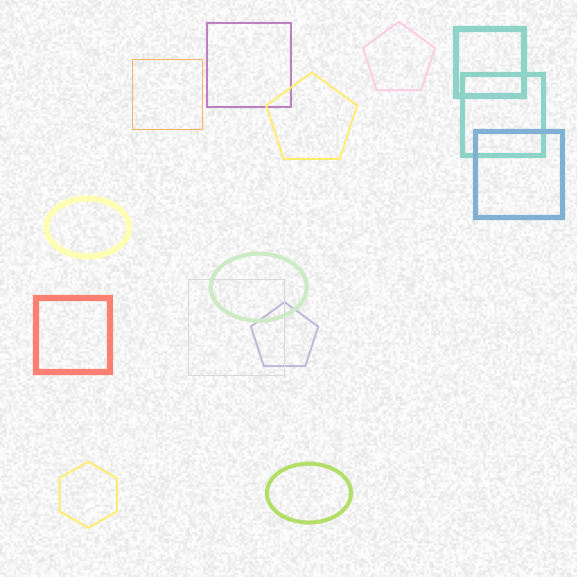[{"shape": "square", "thickness": 2.5, "radius": 0.35, "center": [0.87, 0.801]}, {"shape": "square", "thickness": 3, "radius": 0.29, "center": [0.849, 0.891]}, {"shape": "oval", "thickness": 3, "radius": 0.36, "center": [0.152, 0.605]}, {"shape": "pentagon", "thickness": 1, "radius": 0.31, "center": [0.493, 0.415]}, {"shape": "square", "thickness": 3, "radius": 0.32, "center": [0.127, 0.419]}, {"shape": "square", "thickness": 2.5, "radius": 0.37, "center": [0.898, 0.698]}, {"shape": "square", "thickness": 0.5, "radius": 0.3, "center": [0.289, 0.837]}, {"shape": "oval", "thickness": 2, "radius": 0.36, "center": [0.535, 0.145]}, {"shape": "pentagon", "thickness": 1, "radius": 0.33, "center": [0.691, 0.896]}, {"shape": "square", "thickness": 0.5, "radius": 0.41, "center": [0.409, 0.433]}, {"shape": "square", "thickness": 1, "radius": 0.36, "center": [0.431, 0.887]}, {"shape": "oval", "thickness": 2, "radius": 0.42, "center": [0.448, 0.502]}, {"shape": "pentagon", "thickness": 1, "radius": 0.41, "center": [0.54, 0.791]}, {"shape": "hexagon", "thickness": 1, "radius": 0.29, "center": [0.153, 0.142]}]